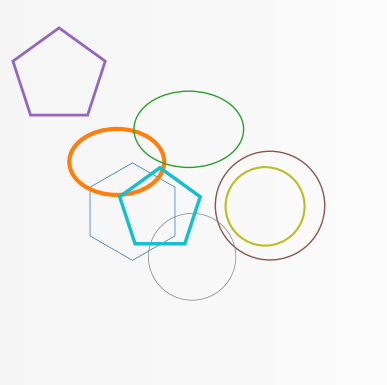[{"shape": "hexagon", "thickness": 0.5, "radius": 0.63, "center": [0.342, 0.45]}, {"shape": "oval", "thickness": 3, "radius": 0.61, "center": [0.301, 0.58]}, {"shape": "oval", "thickness": 1, "radius": 0.71, "center": [0.487, 0.664]}, {"shape": "pentagon", "thickness": 2, "radius": 0.63, "center": [0.152, 0.802]}, {"shape": "circle", "thickness": 1, "radius": 0.71, "center": [0.697, 0.466]}, {"shape": "circle", "thickness": 0.5, "radius": 0.56, "center": [0.496, 0.333]}, {"shape": "circle", "thickness": 1.5, "radius": 0.51, "center": [0.684, 0.464]}, {"shape": "pentagon", "thickness": 2.5, "radius": 0.55, "center": [0.413, 0.455]}]